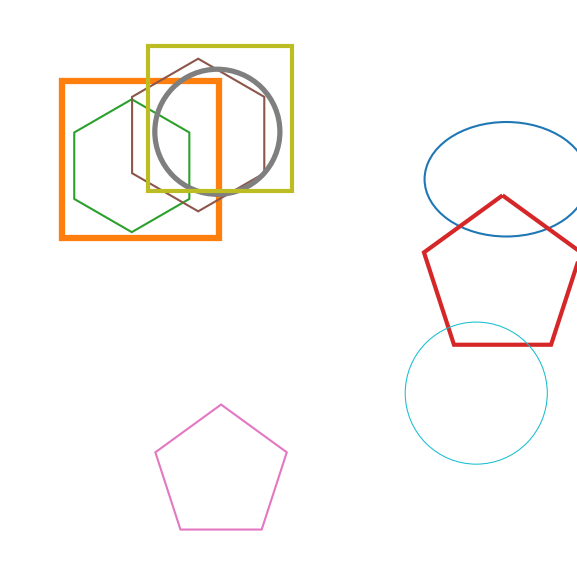[{"shape": "oval", "thickness": 1, "radius": 0.71, "center": [0.877, 0.689]}, {"shape": "square", "thickness": 3, "radius": 0.68, "center": [0.243, 0.724]}, {"shape": "hexagon", "thickness": 1, "radius": 0.58, "center": [0.228, 0.712]}, {"shape": "pentagon", "thickness": 2, "radius": 0.71, "center": [0.87, 0.518]}, {"shape": "hexagon", "thickness": 1, "radius": 0.66, "center": [0.343, 0.765]}, {"shape": "pentagon", "thickness": 1, "radius": 0.6, "center": [0.383, 0.179]}, {"shape": "circle", "thickness": 2.5, "radius": 0.54, "center": [0.376, 0.771]}, {"shape": "square", "thickness": 2, "radius": 0.63, "center": [0.381, 0.794]}, {"shape": "circle", "thickness": 0.5, "radius": 0.62, "center": [0.825, 0.318]}]